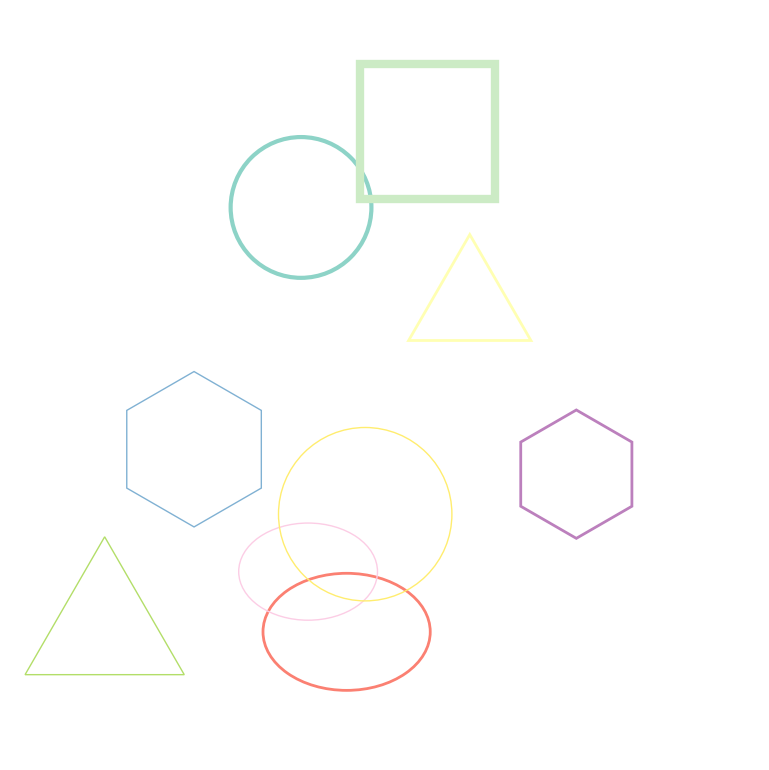[{"shape": "circle", "thickness": 1.5, "radius": 0.46, "center": [0.391, 0.731]}, {"shape": "triangle", "thickness": 1, "radius": 0.46, "center": [0.61, 0.604]}, {"shape": "oval", "thickness": 1, "radius": 0.54, "center": [0.45, 0.179]}, {"shape": "hexagon", "thickness": 0.5, "radius": 0.5, "center": [0.252, 0.417]}, {"shape": "triangle", "thickness": 0.5, "radius": 0.6, "center": [0.136, 0.183]}, {"shape": "oval", "thickness": 0.5, "radius": 0.45, "center": [0.4, 0.258]}, {"shape": "hexagon", "thickness": 1, "radius": 0.42, "center": [0.748, 0.384]}, {"shape": "square", "thickness": 3, "radius": 0.44, "center": [0.555, 0.829]}, {"shape": "circle", "thickness": 0.5, "radius": 0.56, "center": [0.474, 0.332]}]